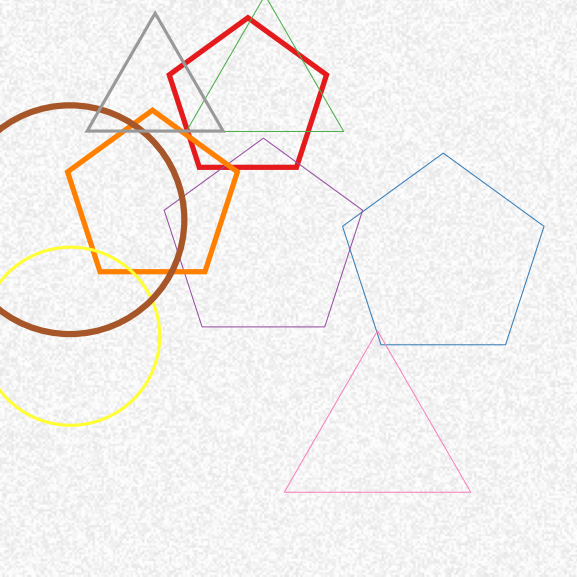[{"shape": "pentagon", "thickness": 2.5, "radius": 0.72, "center": [0.429, 0.825]}, {"shape": "pentagon", "thickness": 0.5, "radius": 0.92, "center": [0.768, 0.551]}, {"shape": "triangle", "thickness": 0.5, "radius": 0.79, "center": [0.459, 0.85]}, {"shape": "pentagon", "thickness": 0.5, "radius": 0.9, "center": [0.456, 0.579]}, {"shape": "pentagon", "thickness": 2.5, "radius": 0.77, "center": [0.264, 0.654]}, {"shape": "circle", "thickness": 1.5, "radius": 0.77, "center": [0.122, 0.417]}, {"shape": "circle", "thickness": 3, "radius": 0.99, "center": [0.121, 0.619]}, {"shape": "triangle", "thickness": 0.5, "radius": 0.93, "center": [0.654, 0.24]}, {"shape": "triangle", "thickness": 1.5, "radius": 0.68, "center": [0.269, 0.84]}]